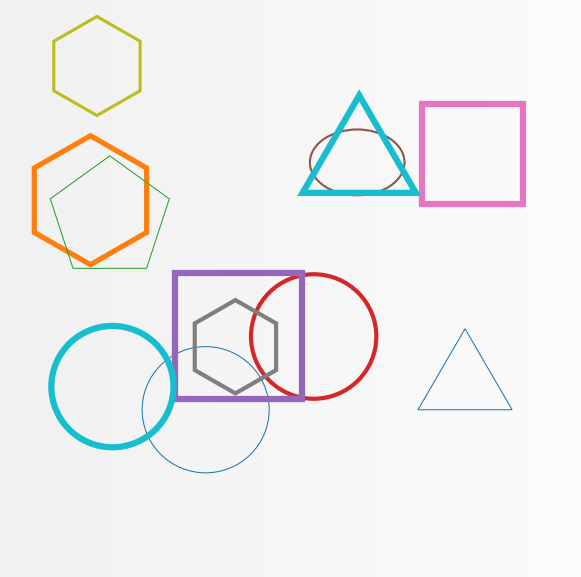[{"shape": "circle", "thickness": 0.5, "radius": 0.55, "center": [0.354, 0.29]}, {"shape": "triangle", "thickness": 0.5, "radius": 0.47, "center": [0.8, 0.336]}, {"shape": "hexagon", "thickness": 2.5, "radius": 0.56, "center": [0.156, 0.652]}, {"shape": "pentagon", "thickness": 0.5, "radius": 0.54, "center": [0.189, 0.622]}, {"shape": "circle", "thickness": 2, "radius": 0.54, "center": [0.54, 0.416]}, {"shape": "square", "thickness": 3, "radius": 0.55, "center": [0.411, 0.417]}, {"shape": "oval", "thickness": 1, "radius": 0.41, "center": [0.615, 0.718]}, {"shape": "square", "thickness": 3, "radius": 0.43, "center": [0.813, 0.732]}, {"shape": "hexagon", "thickness": 2, "radius": 0.4, "center": [0.405, 0.399]}, {"shape": "hexagon", "thickness": 1.5, "radius": 0.43, "center": [0.167, 0.885]}, {"shape": "triangle", "thickness": 3, "radius": 0.56, "center": [0.618, 0.721]}, {"shape": "circle", "thickness": 3, "radius": 0.53, "center": [0.193, 0.33]}]